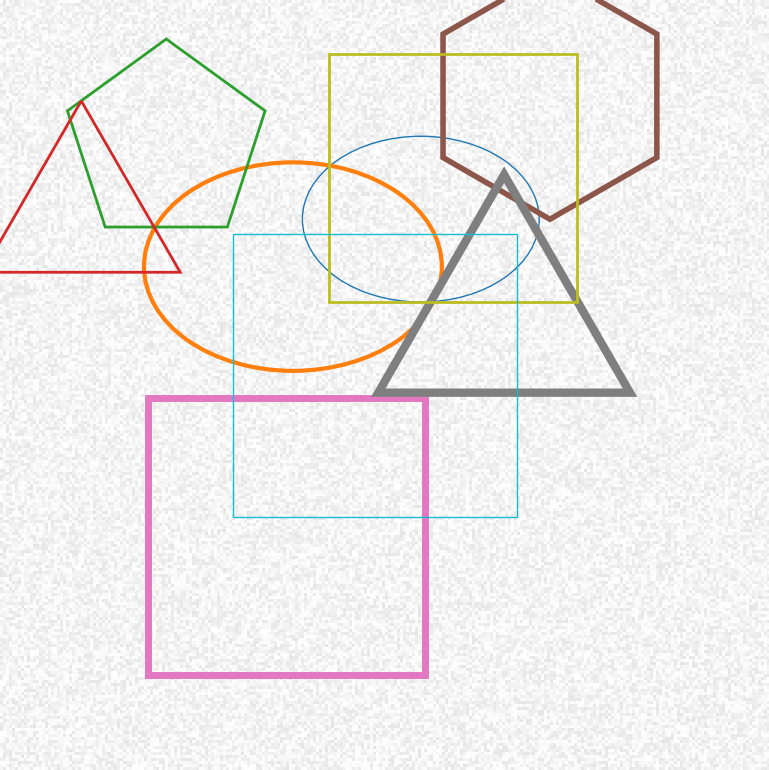[{"shape": "oval", "thickness": 0.5, "radius": 0.77, "center": [0.546, 0.715]}, {"shape": "oval", "thickness": 1.5, "radius": 0.97, "center": [0.38, 0.654]}, {"shape": "pentagon", "thickness": 1, "radius": 0.67, "center": [0.216, 0.814]}, {"shape": "triangle", "thickness": 1, "radius": 0.74, "center": [0.106, 0.721]}, {"shape": "hexagon", "thickness": 2, "radius": 0.8, "center": [0.714, 0.876]}, {"shape": "square", "thickness": 2.5, "radius": 0.9, "center": [0.372, 0.304]}, {"shape": "triangle", "thickness": 3, "radius": 0.94, "center": [0.655, 0.584]}, {"shape": "square", "thickness": 1, "radius": 0.81, "center": [0.589, 0.769]}, {"shape": "square", "thickness": 0.5, "radius": 0.92, "center": [0.487, 0.512]}]